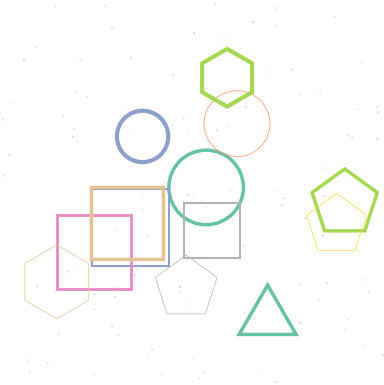[{"shape": "circle", "thickness": 2.5, "radius": 0.48, "center": [0.535, 0.513]}, {"shape": "triangle", "thickness": 2.5, "radius": 0.43, "center": [0.695, 0.174]}, {"shape": "circle", "thickness": 0.5, "radius": 0.43, "center": [0.616, 0.679]}, {"shape": "circle", "thickness": 3, "radius": 0.33, "center": [0.37, 0.646]}, {"shape": "square", "thickness": 1.5, "radius": 0.5, "center": [0.338, 0.408]}, {"shape": "square", "thickness": 2, "radius": 0.48, "center": [0.245, 0.346]}, {"shape": "hexagon", "thickness": 3, "radius": 0.37, "center": [0.59, 0.798]}, {"shape": "pentagon", "thickness": 2.5, "radius": 0.44, "center": [0.895, 0.472]}, {"shape": "pentagon", "thickness": 0.5, "radius": 0.41, "center": [0.874, 0.416]}, {"shape": "hexagon", "thickness": 0.5, "radius": 0.48, "center": [0.148, 0.268]}, {"shape": "square", "thickness": 2.5, "radius": 0.47, "center": [0.329, 0.42]}, {"shape": "pentagon", "thickness": 0.5, "radius": 0.42, "center": [0.484, 0.253]}, {"shape": "square", "thickness": 1.5, "radius": 0.36, "center": [0.55, 0.402]}]